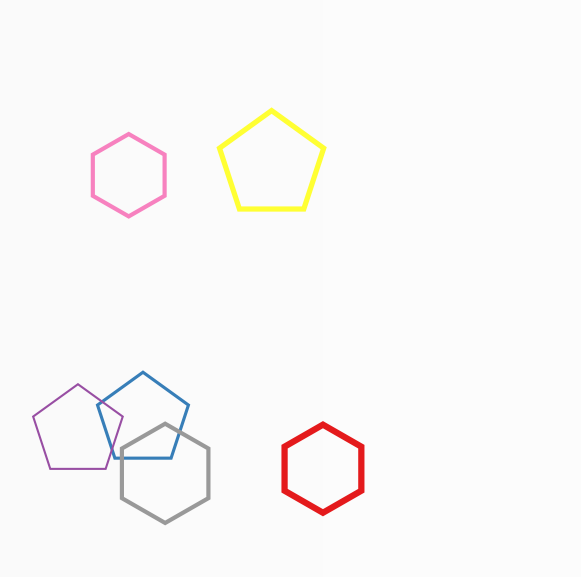[{"shape": "hexagon", "thickness": 3, "radius": 0.38, "center": [0.556, 0.188]}, {"shape": "pentagon", "thickness": 1.5, "radius": 0.41, "center": [0.246, 0.272]}, {"shape": "pentagon", "thickness": 1, "radius": 0.41, "center": [0.134, 0.253]}, {"shape": "pentagon", "thickness": 2.5, "radius": 0.47, "center": [0.467, 0.713]}, {"shape": "hexagon", "thickness": 2, "radius": 0.36, "center": [0.221, 0.696]}, {"shape": "hexagon", "thickness": 2, "radius": 0.43, "center": [0.284, 0.179]}]